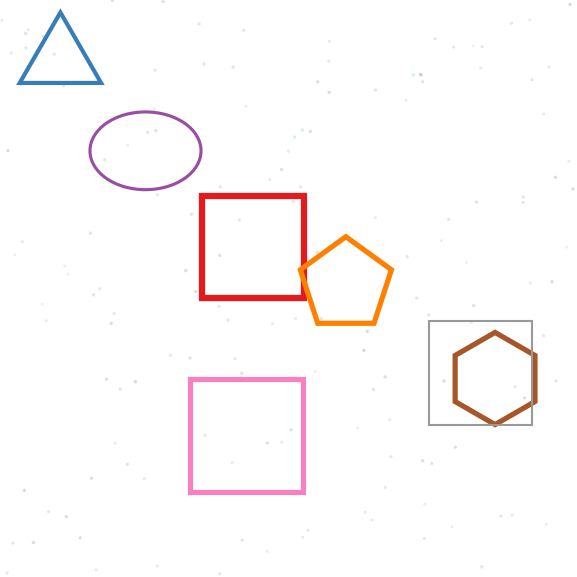[{"shape": "square", "thickness": 3, "radius": 0.44, "center": [0.439, 0.572]}, {"shape": "triangle", "thickness": 2, "radius": 0.41, "center": [0.105, 0.896]}, {"shape": "oval", "thickness": 1.5, "radius": 0.48, "center": [0.252, 0.738]}, {"shape": "pentagon", "thickness": 2.5, "radius": 0.41, "center": [0.599, 0.506]}, {"shape": "hexagon", "thickness": 2.5, "radius": 0.4, "center": [0.857, 0.344]}, {"shape": "square", "thickness": 2.5, "radius": 0.49, "center": [0.427, 0.245]}, {"shape": "square", "thickness": 1, "radius": 0.45, "center": [0.832, 0.353]}]